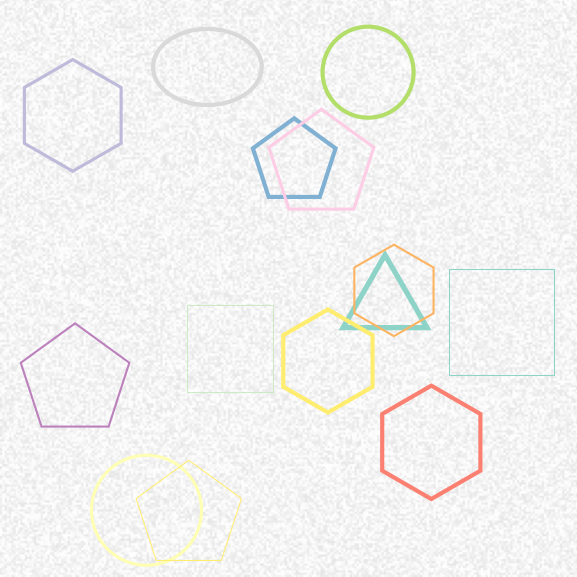[{"shape": "triangle", "thickness": 2.5, "radius": 0.42, "center": [0.667, 0.474]}, {"shape": "square", "thickness": 0.5, "radius": 0.46, "center": [0.868, 0.442]}, {"shape": "circle", "thickness": 1.5, "radius": 0.48, "center": [0.254, 0.116]}, {"shape": "hexagon", "thickness": 1.5, "radius": 0.48, "center": [0.126, 0.799]}, {"shape": "hexagon", "thickness": 2, "radius": 0.49, "center": [0.747, 0.233]}, {"shape": "pentagon", "thickness": 2, "radius": 0.38, "center": [0.509, 0.719]}, {"shape": "hexagon", "thickness": 1, "radius": 0.4, "center": [0.682, 0.496]}, {"shape": "circle", "thickness": 2, "radius": 0.39, "center": [0.637, 0.874]}, {"shape": "pentagon", "thickness": 1.5, "radius": 0.48, "center": [0.556, 0.714]}, {"shape": "oval", "thickness": 2, "radius": 0.47, "center": [0.359, 0.883]}, {"shape": "pentagon", "thickness": 1, "radius": 0.49, "center": [0.13, 0.34]}, {"shape": "square", "thickness": 0.5, "radius": 0.37, "center": [0.398, 0.396]}, {"shape": "pentagon", "thickness": 0.5, "radius": 0.48, "center": [0.327, 0.106]}, {"shape": "hexagon", "thickness": 2, "radius": 0.45, "center": [0.568, 0.374]}]